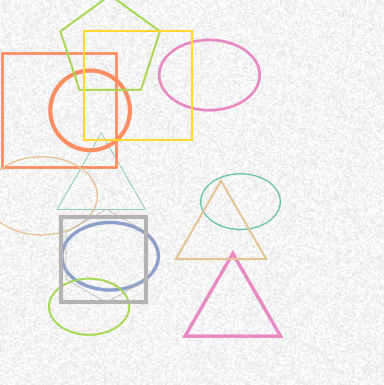[{"shape": "triangle", "thickness": 0.5, "radius": 0.66, "center": [0.263, 0.522]}, {"shape": "oval", "thickness": 1, "radius": 0.52, "center": [0.625, 0.476]}, {"shape": "square", "thickness": 2, "radius": 0.74, "center": [0.153, 0.714]}, {"shape": "circle", "thickness": 3, "radius": 0.52, "center": [0.234, 0.713]}, {"shape": "oval", "thickness": 2.5, "radius": 0.63, "center": [0.286, 0.334]}, {"shape": "triangle", "thickness": 2.5, "radius": 0.72, "center": [0.605, 0.198]}, {"shape": "oval", "thickness": 2, "radius": 0.65, "center": [0.544, 0.805]}, {"shape": "pentagon", "thickness": 1.5, "radius": 0.68, "center": [0.286, 0.877]}, {"shape": "oval", "thickness": 1.5, "radius": 0.52, "center": [0.232, 0.203]}, {"shape": "square", "thickness": 1.5, "radius": 0.7, "center": [0.359, 0.778]}, {"shape": "triangle", "thickness": 1.5, "radius": 0.68, "center": [0.574, 0.395]}, {"shape": "oval", "thickness": 1, "radius": 0.73, "center": [0.108, 0.491]}, {"shape": "hexagon", "thickness": 0.5, "radius": 0.61, "center": [0.276, 0.335]}, {"shape": "square", "thickness": 3, "radius": 0.55, "center": [0.269, 0.325]}]